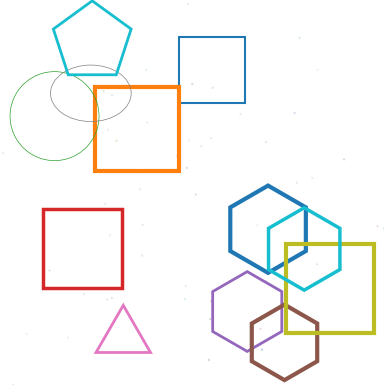[{"shape": "hexagon", "thickness": 3, "radius": 0.57, "center": [0.696, 0.405]}, {"shape": "square", "thickness": 1.5, "radius": 0.43, "center": [0.551, 0.818]}, {"shape": "square", "thickness": 3, "radius": 0.54, "center": [0.357, 0.666]}, {"shape": "circle", "thickness": 0.5, "radius": 0.58, "center": [0.142, 0.698]}, {"shape": "square", "thickness": 2.5, "radius": 0.51, "center": [0.214, 0.355]}, {"shape": "hexagon", "thickness": 2, "radius": 0.52, "center": [0.642, 0.191]}, {"shape": "hexagon", "thickness": 3, "radius": 0.49, "center": [0.739, 0.111]}, {"shape": "triangle", "thickness": 2, "radius": 0.41, "center": [0.32, 0.125]}, {"shape": "oval", "thickness": 0.5, "radius": 0.52, "center": [0.236, 0.758]}, {"shape": "square", "thickness": 3, "radius": 0.57, "center": [0.857, 0.25]}, {"shape": "hexagon", "thickness": 2.5, "radius": 0.54, "center": [0.79, 0.353]}, {"shape": "pentagon", "thickness": 2, "radius": 0.53, "center": [0.24, 0.892]}]